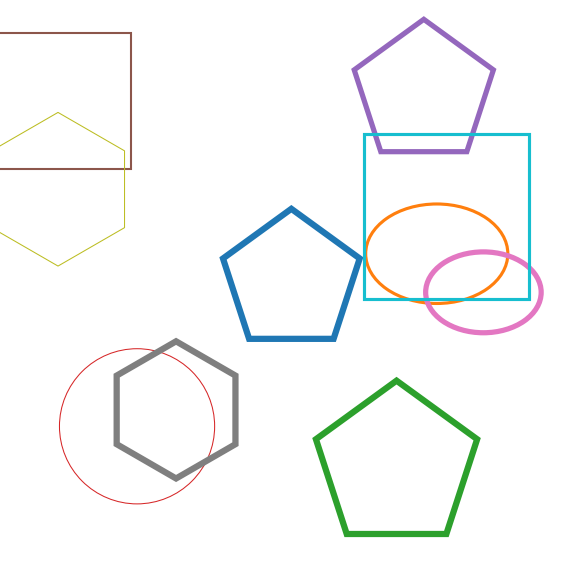[{"shape": "pentagon", "thickness": 3, "radius": 0.62, "center": [0.505, 0.513]}, {"shape": "oval", "thickness": 1.5, "radius": 0.62, "center": [0.756, 0.56]}, {"shape": "pentagon", "thickness": 3, "radius": 0.73, "center": [0.687, 0.193]}, {"shape": "circle", "thickness": 0.5, "radius": 0.67, "center": [0.237, 0.261]}, {"shape": "pentagon", "thickness": 2.5, "radius": 0.63, "center": [0.734, 0.839]}, {"shape": "square", "thickness": 1, "radius": 0.59, "center": [0.109, 0.825]}, {"shape": "oval", "thickness": 2.5, "radius": 0.5, "center": [0.837, 0.493]}, {"shape": "hexagon", "thickness": 3, "radius": 0.59, "center": [0.305, 0.289]}, {"shape": "hexagon", "thickness": 0.5, "radius": 0.67, "center": [0.1, 0.671]}, {"shape": "square", "thickness": 1.5, "radius": 0.71, "center": [0.773, 0.624]}]